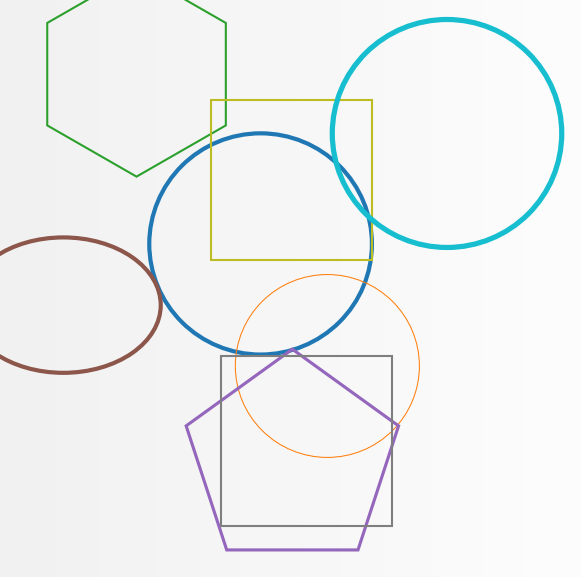[{"shape": "circle", "thickness": 2, "radius": 0.96, "center": [0.448, 0.577]}, {"shape": "circle", "thickness": 0.5, "radius": 0.79, "center": [0.563, 0.365]}, {"shape": "hexagon", "thickness": 1, "radius": 0.89, "center": [0.235, 0.871]}, {"shape": "pentagon", "thickness": 1.5, "radius": 0.96, "center": [0.503, 0.202]}, {"shape": "oval", "thickness": 2, "radius": 0.84, "center": [0.109, 0.471]}, {"shape": "square", "thickness": 1, "radius": 0.74, "center": [0.528, 0.235]}, {"shape": "square", "thickness": 1, "radius": 0.69, "center": [0.501, 0.687]}, {"shape": "circle", "thickness": 2.5, "radius": 0.99, "center": [0.769, 0.768]}]